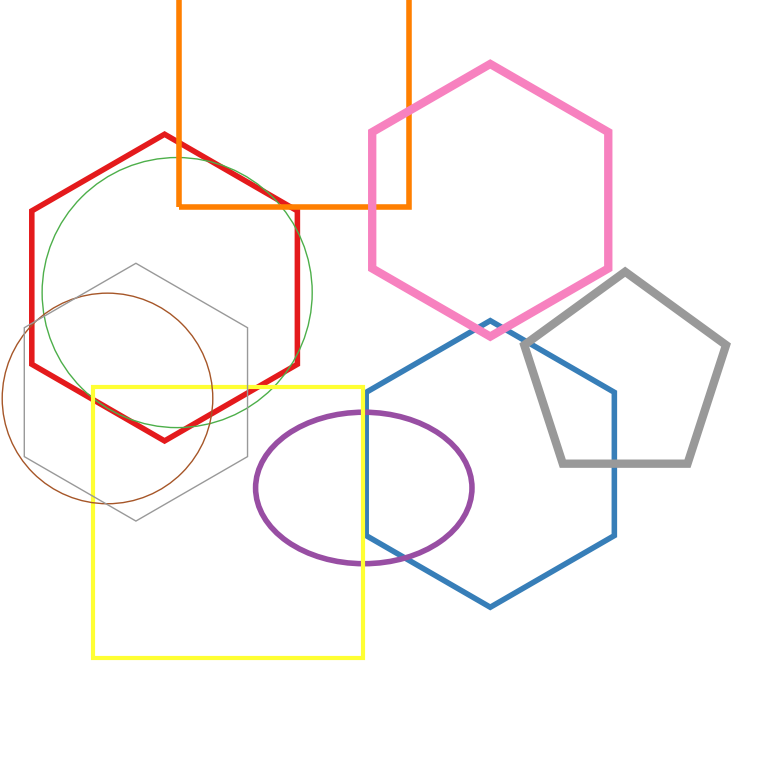[{"shape": "hexagon", "thickness": 2, "radius": 1.0, "center": [0.214, 0.627]}, {"shape": "hexagon", "thickness": 2, "radius": 0.93, "center": [0.637, 0.397]}, {"shape": "circle", "thickness": 0.5, "radius": 0.88, "center": [0.23, 0.62]}, {"shape": "oval", "thickness": 2, "radius": 0.7, "center": [0.472, 0.366]}, {"shape": "square", "thickness": 2, "radius": 0.75, "center": [0.382, 0.881]}, {"shape": "square", "thickness": 1.5, "radius": 0.88, "center": [0.296, 0.321]}, {"shape": "circle", "thickness": 0.5, "radius": 0.68, "center": [0.14, 0.483]}, {"shape": "hexagon", "thickness": 3, "radius": 0.89, "center": [0.637, 0.74]}, {"shape": "hexagon", "thickness": 0.5, "radius": 0.84, "center": [0.177, 0.491]}, {"shape": "pentagon", "thickness": 3, "radius": 0.69, "center": [0.812, 0.509]}]